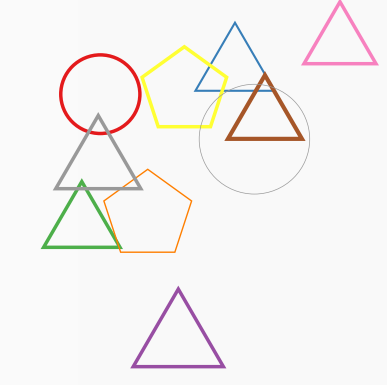[{"shape": "circle", "thickness": 2.5, "radius": 0.51, "center": [0.259, 0.755]}, {"shape": "triangle", "thickness": 1.5, "radius": 0.59, "center": [0.606, 0.823]}, {"shape": "triangle", "thickness": 2.5, "radius": 0.57, "center": [0.211, 0.414]}, {"shape": "triangle", "thickness": 2.5, "radius": 0.67, "center": [0.46, 0.115]}, {"shape": "pentagon", "thickness": 1, "radius": 0.6, "center": [0.381, 0.441]}, {"shape": "pentagon", "thickness": 2.5, "radius": 0.57, "center": [0.476, 0.764]}, {"shape": "triangle", "thickness": 3, "radius": 0.55, "center": [0.684, 0.694]}, {"shape": "triangle", "thickness": 2.5, "radius": 0.54, "center": [0.877, 0.888]}, {"shape": "circle", "thickness": 0.5, "radius": 0.71, "center": [0.657, 0.639]}, {"shape": "triangle", "thickness": 2.5, "radius": 0.63, "center": [0.254, 0.573]}]